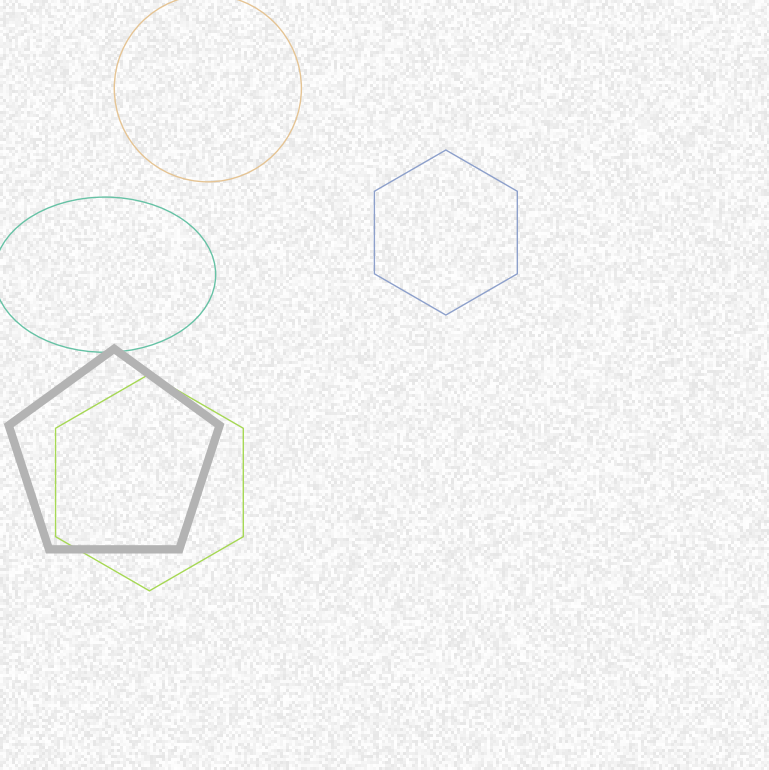[{"shape": "oval", "thickness": 0.5, "radius": 0.72, "center": [0.136, 0.643]}, {"shape": "hexagon", "thickness": 0.5, "radius": 0.54, "center": [0.579, 0.698]}, {"shape": "hexagon", "thickness": 0.5, "radius": 0.7, "center": [0.194, 0.373]}, {"shape": "circle", "thickness": 0.5, "radius": 0.61, "center": [0.27, 0.885]}, {"shape": "pentagon", "thickness": 3, "radius": 0.72, "center": [0.148, 0.403]}]